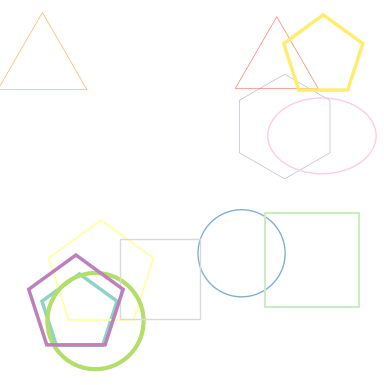[{"shape": "pentagon", "thickness": 2.5, "radius": 0.51, "center": [0.207, 0.186]}, {"shape": "pentagon", "thickness": 1.5, "radius": 0.72, "center": [0.263, 0.285]}, {"shape": "hexagon", "thickness": 0.5, "radius": 0.68, "center": [0.739, 0.671]}, {"shape": "triangle", "thickness": 0.5, "radius": 0.62, "center": [0.719, 0.832]}, {"shape": "circle", "thickness": 1, "radius": 0.57, "center": [0.627, 0.342]}, {"shape": "triangle", "thickness": 0.5, "radius": 0.67, "center": [0.11, 0.834]}, {"shape": "circle", "thickness": 3, "radius": 0.62, "center": [0.248, 0.166]}, {"shape": "oval", "thickness": 1, "radius": 0.7, "center": [0.836, 0.647]}, {"shape": "square", "thickness": 1, "radius": 0.52, "center": [0.415, 0.275]}, {"shape": "pentagon", "thickness": 2.5, "radius": 0.64, "center": [0.197, 0.209]}, {"shape": "square", "thickness": 1.5, "radius": 0.61, "center": [0.81, 0.324]}, {"shape": "pentagon", "thickness": 2.5, "radius": 0.54, "center": [0.84, 0.853]}]